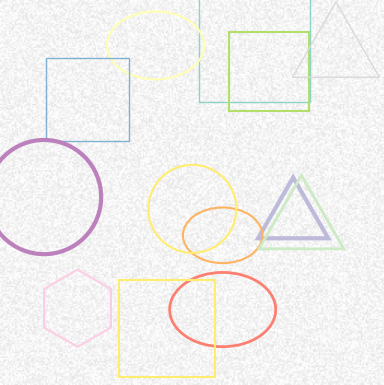[{"shape": "square", "thickness": 1, "radius": 0.72, "center": [0.661, 0.88]}, {"shape": "oval", "thickness": 1.5, "radius": 0.63, "center": [0.404, 0.882]}, {"shape": "triangle", "thickness": 3, "radius": 0.53, "center": [0.761, 0.434]}, {"shape": "oval", "thickness": 2, "radius": 0.69, "center": [0.578, 0.196]}, {"shape": "square", "thickness": 1, "radius": 0.54, "center": [0.227, 0.741]}, {"shape": "oval", "thickness": 1.5, "radius": 0.52, "center": [0.578, 0.389]}, {"shape": "square", "thickness": 1.5, "radius": 0.51, "center": [0.698, 0.814]}, {"shape": "hexagon", "thickness": 1.5, "radius": 0.5, "center": [0.201, 0.199]}, {"shape": "triangle", "thickness": 1, "radius": 0.65, "center": [0.873, 0.864]}, {"shape": "circle", "thickness": 3, "radius": 0.74, "center": [0.114, 0.488]}, {"shape": "triangle", "thickness": 2, "radius": 0.64, "center": [0.783, 0.417]}, {"shape": "circle", "thickness": 1.5, "radius": 0.57, "center": [0.5, 0.458]}, {"shape": "square", "thickness": 1.5, "radius": 0.63, "center": [0.434, 0.148]}]